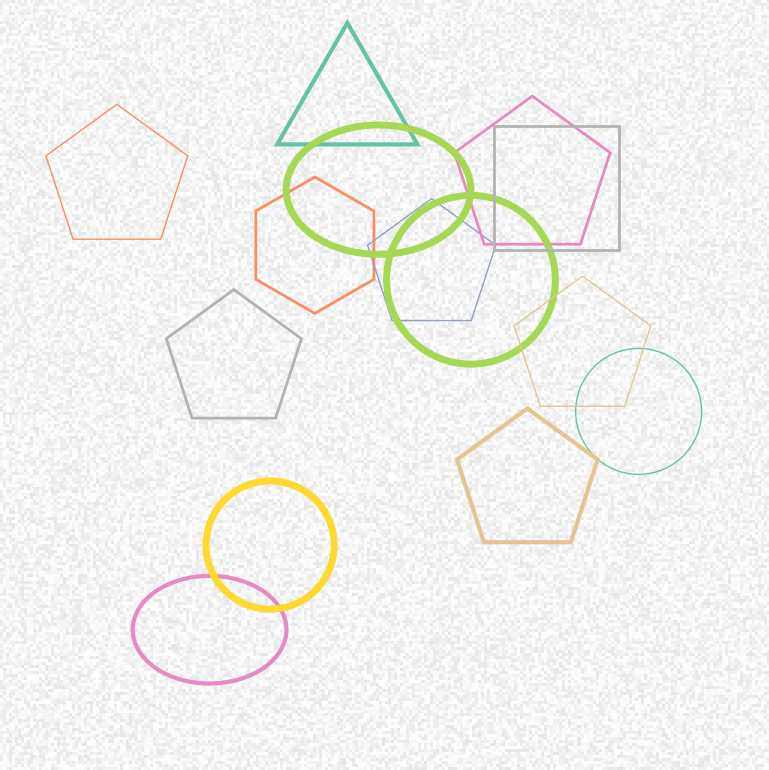[{"shape": "triangle", "thickness": 1.5, "radius": 0.53, "center": [0.451, 0.865]}, {"shape": "circle", "thickness": 0.5, "radius": 0.41, "center": [0.829, 0.466]}, {"shape": "hexagon", "thickness": 1, "radius": 0.44, "center": [0.409, 0.682]}, {"shape": "pentagon", "thickness": 0.5, "radius": 0.48, "center": [0.152, 0.768]}, {"shape": "pentagon", "thickness": 0.5, "radius": 0.44, "center": [0.561, 0.655]}, {"shape": "oval", "thickness": 1.5, "radius": 0.5, "center": [0.272, 0.182]}, {"shape": "pentagon", "thickness": 1, "radius": 0.53, "center": [0.691, 0.769]}, {"shape": "circle", "thickness": 2.5, "radius": 0.55, "center": [0.612, 0.637]}, {"shape": "oval", "thickness": 2.5, "radius": 0.6, "center": [0.492, 0.754]}, {"shape": "circle", "thickness": 2.5, "radius": 0.42, "center": [0.351, 0.292]}, {"shape": "pentagon", "thickness": 1.5, "radius": 0.48, "center": [0.685, 0.373]}, {"shape": "pentagon", "thickness": 0.5, "radius": 0.47, "center": [0.756, 0.548]}, {"shape": "pentagon", "thickness": 1, "radius": 0.46, "center": [0.304, 0.532]}, {"shape": "square", "thickness": 1, "radius": 0.4, "center": [0.723, 0.756]}]